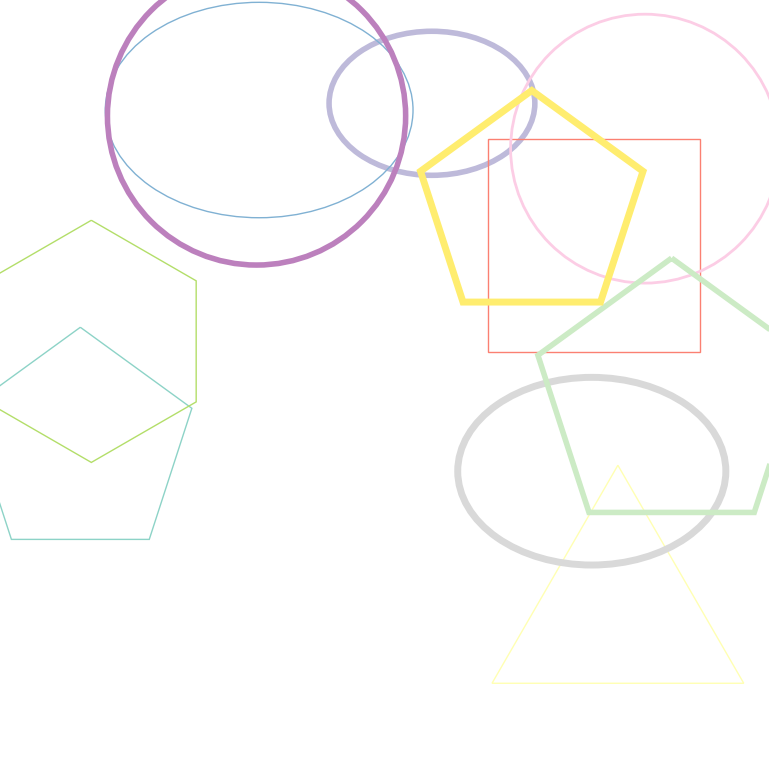[{"shape": "pentagon", "thickness": 0.5, "radius": 0.76, "center": [0.104, 0.423]}, {"shape": "triangle", "thickness": 0.5, "radius": 0.94, "center": [0.802, 0.207]}, {"shape": "oval", "thickness": 2, "radius": 0.67, "center": [0.561, 0.866]}, {"shape": "square", "thickness": 0.5, "radius": 0.69, "center": [0.772, 0.681]}, {"shape": "oval", "thickness": 0.5, "radius": 1.0, "center": [0.337, 0.857]}, {"shape": "hexagon", "thickness": 0.5, "radius": 0.79, "center": [0.119, 0.557]}, {"shape": "circle", "thickness": 1, "radius": 0.87, "center": [0.838, 0.807]}, {"shape": "oval", "thickness": 2.5, "radius": 0.87, "center": [0.769, 0.388]}, {"shape": "circle", "thickness": 2, "radius": 0.97, "center": [0.333, 0.849]}, {"shape": "pentagon", "thickness": 2, "radius": 0.91, "center": [0.872, 0.482]}, {"shape": "pentagon", "thickness": 2.5, "radius": 0.76, "center": [0.691, 0.731]}]